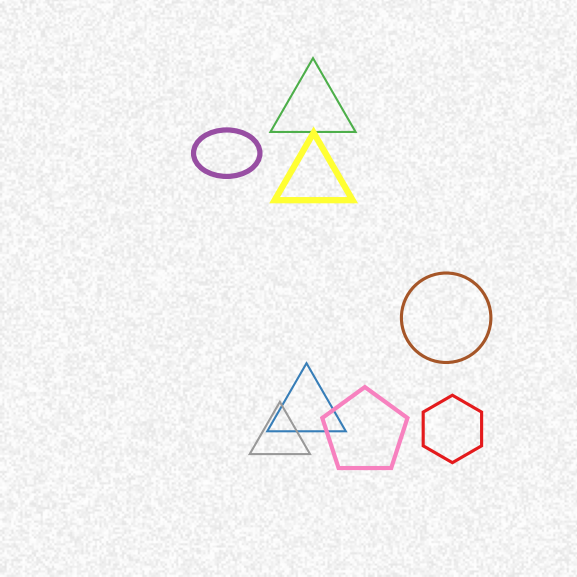[{"shape": "hexagon", "thickness": 1.5, "radius": 0.29, "center": [0.783, 0.256]}, {"shape": "triangle", "thickness": 1, "radius": 0.39, "center": [0.531, 0.292]}, {"shape": "triangle", "thickness": 1, "radius": 0.43, "center": [0.542, 0.813]}, {"shape": "oval", "thickness": 2.5, "radius": 0.29, "center": [0.393, 0.734]}, {"shape": "triangle", "thickness": 3, "radius": 0.39, "center": [0.543, 0.691]}, {"shape": "circle", "thickness": 1.5, "radius": 0.39, "center": [0.773, 0.449]}, {"shape": "pentagon", "thickness": 2, "radius": 0.39, "center": [0.632, 0.251]}, {"shape": "triangle", "thickness": 1, "radius": 0.3, "center": [0.485, 0.243]}]